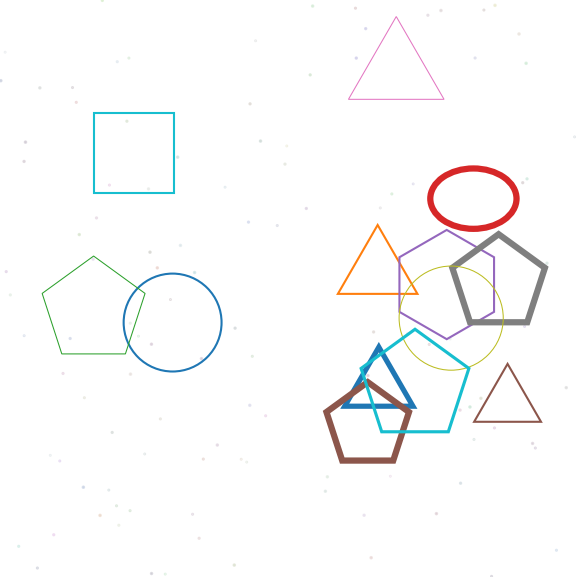[{"shape": "triangle", "thickness": 2.5, "radius": 0.34, "center": [0.656, 0.33]}, {"shape": "circle", "thickness": 1, "radius": 0.42, "center": [0.299, 0.441]}, {"shape": "triangle", "thickness": 1, "radius": 0.4, "center": [0.654, 0.53]}, {"shape": "pentagon", "thickness": 0.5, "radius": 0.47, "center": [0.162, 0.462]}, {"shape": "oval", "thickness": 3, "radius": 0.37, "center": [0.82, 0.655]}, {"shape": "hexagon", "thickness": 1, "radius": 0.47, "center": [0.774, 0.506]}, {"shape": "triangle", "thickness": 1, "radius": 0.33, "center": [0.879, 0.302]}, {"shape": "pentagon", "thickness": 3, "radius": 0.38, "center": [0.637, 0.262]}, {"shape": "triangle", "thickness": 0.5, "radius": 0.48, "center": [0.686, 0.875]}, {"shape": "pentagon", "thickness": 3, "radius": 0.42, "center": [0.863, 0.509]}, {"shape": "circle", "thickness": 0.5, "radius": 0.45, "center": [0.781, 0.448]}, {"shape": "square", "thickness": 1, "radius": 0.35, "center": [0.232, 0.734]}, {"shape": "pentagon", "thickness": 1.5, "radius": 0.49, "center": [0.719, 0.331]}]